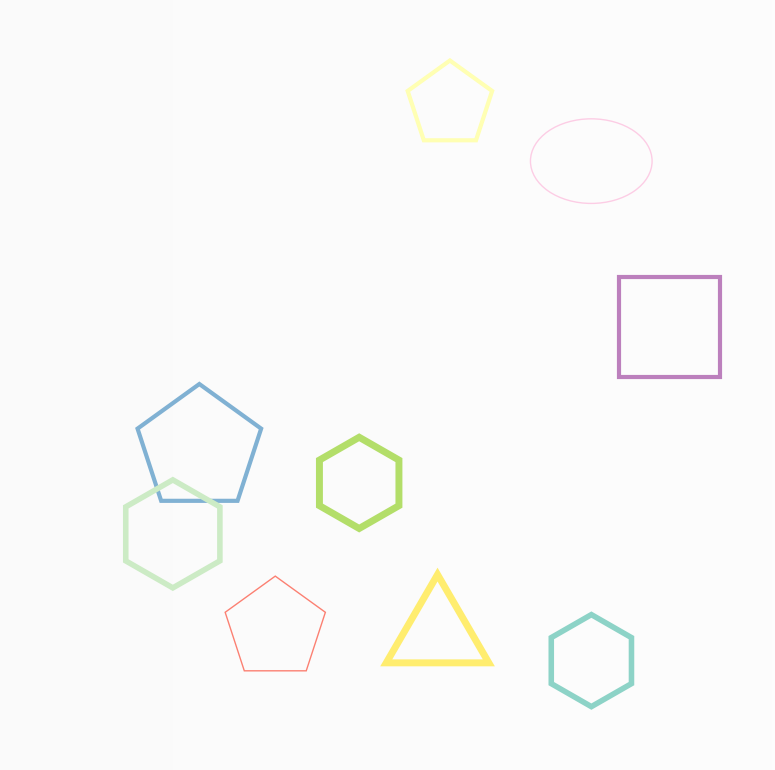[{"shape": "hexagon", "thickness": 2, "radius": 0.3, "center": [0.763, 0.142]}, {"shape": "pentagon", "thickness": 1.5, "radius": 0.29, "center": [0.581, 0.864]}, {"shape": "pentagon", "thickness": 0.5, "radius": 0.34, "center": [0.355, 0.184]}, {"shape": "pentagon", "thickness": 1.5, "radius": 0.42, "center": [0.257, 0.417]}, {"shape": "hexagon", "thickness": 2.5, "radius": 0.3, "center": [0.463, 0.373]}, {"shape": "oval", "thickness": 0.5, "radius": 0.39, "center": [0.763, 0.791]}, {"shape": "square", "thickness": 1.5, "radius": 0.33, "center": [0.864, 0.576]}, {"shape": "hexagon", "thickness": 2, "radius": 0.35, "center": [0.223, 0.307]}, {"shape": "triangle", "thickness": 2.5, "radius": 0.38, "center": [0.565, 0.177]}]